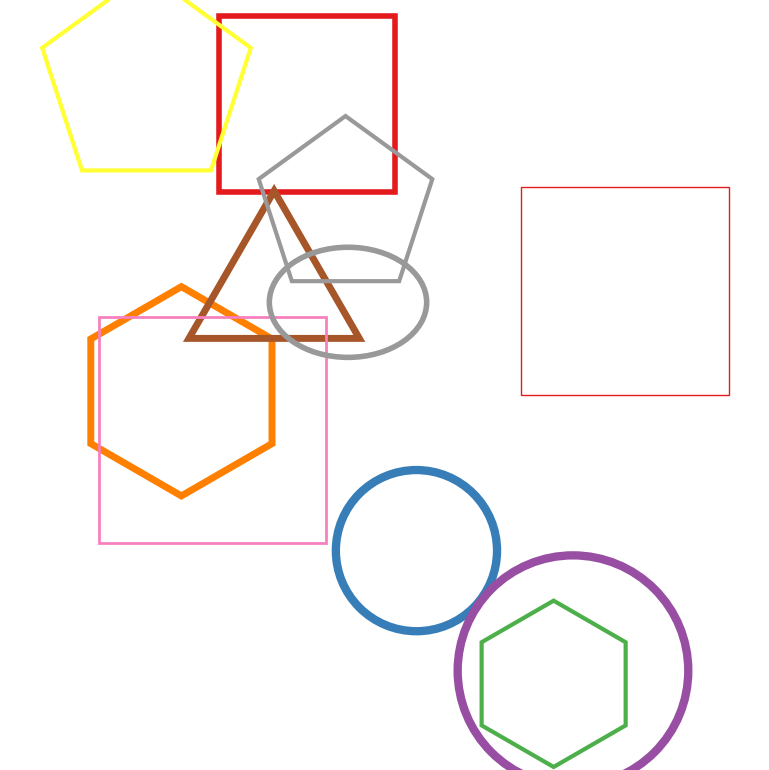[{"shape": "square", "thickness": 0.5, "radius": 0.68, "center": [0.812, 0.623]}, {"shape": "square", "thickness": 2, "radius": 0.57, "center": [0.399, 0.865]}, {"shape": "circle", "thickness": 3, "radius": 0.52, "center": [0.541, 0.285]}, {"shape": "hexagon", "thickness": 1.5, "radius": 0.54, "center": [0.719, 0.112]}, {"shape": "circle", "thickness": 3, "radius": 0.75, "center": [0.744, 0.129]}, {"shape": "hexagon", "thickness": 2.5, "radius": 0.68, "center": [0.236, 0.492]}, {"shape": "pentagon", "thickness": 1.5, "radius": 0.71, "center": [0.19, 0.894]}, {"shape": "triangle", "thickness": 2.5, "radius": 0.64, "center": [0.356, 0.624]}, {"shape": "square", "thickness": 1, "radius": 0.73, "center": [0.276, 0.441]}, {"shape": "oval", "thickness": 2, "radius": 0.51, "center": [0.452, 0.607]}, {"shape": "pentagon", "thickness": 1.5, "radius": 0.59, "center": [0.449, 0.731]}]